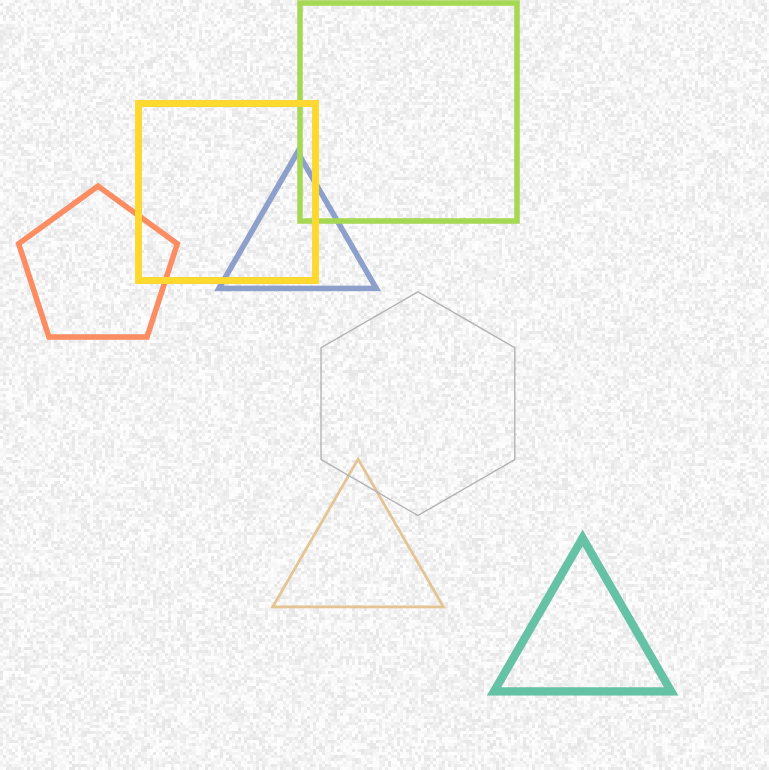[{"shape": "triangle", "thickness": 3, "radius": 0.66, "center": [0.757, 0.168]}, {"shape": "pentagon", "thickness": 2, "radius": 0.54, "center": [0.127, 0.65]}, {"shape": "triangle", "thickness": 2, "radius": 0.59, "center": [0.386, 0.684]}, {"shape": "square", "thickness": 2, "radius": 0.71, "center": [0.531, 0.855]}, {"shape": "square", "thickness": 2.5, "radius": 0.57, "center": [0.294, 0.751]}, {"shape": "triangle", "thickness": 1, "radius": 0.64, "center": [0.465, 0.276]}, {"shape": "hexagon", "thickness": 0.5, "radius": 0.73, "center": [0.543, 0.476]}]